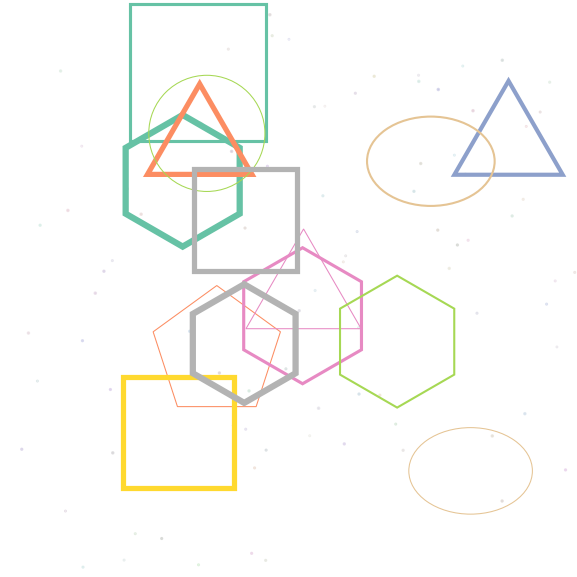[{"shape": "hexagon", "thickness": 3, "radius": 0.57, "center": [0.316, 0.686]}, {"shape": "square", "thickness": 1.5, "radius": 0.59, "center": [0.343, 0.874]}, {"shape": "pentagon", "thickness": 0.5, "radius": 0.58, "center": [0.375, 0.389]}, {"shape": "triangle", "thickness": 2.5, "radius": 0.52, "center": [0.346, 0.749]}, {"shape": "triangle", "thickness": 2, "radius": 0.54, "center": [0.881, 0.751]}, {"shape": "hexagon", "thickness": 1.5, "radius": 0.59, "center": [0.524, 0.452]}, {"shape": "triangle", "thickness": 0.5, "radius": 0.58, "center": [0.526, 0.488]}, {"shape": "hexagon", "thickness": 1, "radius": 0.57, "center": [0.688, 0.408]}, {"shape": "circle", "thickness": 0.5, "radius": 0.5, "center": [0.358, 0.768]}, {"shape": "square", "thickness": 2.5, "radius": 0.48, "center": [0.309, 0.25]}, {"shape": "oval", "thickness": 1, "radius": 0.55, "center": [0.746, 0.72]}, {"shape": "oval", "thickness": 0.5, "radius": 0.54, "center": [0.815, 0.184]}, {"shape": "hexagon", "thickness": 3, "radius": 0.51, "center": [0.423, 0.404]}, {"shape": "square", "thickness": 2.5, "radius": 0.44, "center": [0.425, 0.618]}]